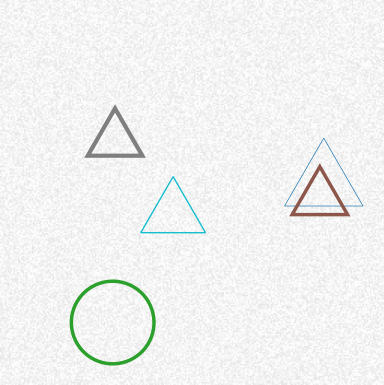[{"shape": "triangle", "thickness": 0.5, "radius": 0.59, "center": [0.841, 0.524]}, {"shape": "circle", "thickness": 2.5, "radius": 0.54, "center": [0.293, 0.162]}, {"shape": "triangle", "thickness": 2.5, "radius": 0.42, "center": [0.831, 0.484]}, {"shape": "triangle", "thickness": 3, "radius": 0.41, "center": [0.299, 0.636]}, {"shape": "triangle", "thickness": 1, "radius": 0.49, "center": [0.45, 0.444]}]